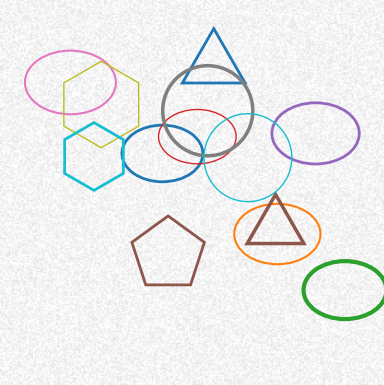[{"shape": "triangle", "thickness": 2, "radius": 0.47, "center": [0.555, 0.831]}, {"shape": "oval", "thickness": 2, "radius": 0.53, "center": [0.422, 0.601]}, {"shape": "oval", "thickness": 1.5, "radius": 0.56, "center": [0.72, 0.392]}, {"shape": "oval", "thickness": 3, "radius": 0.54, "center": [0.896, 0.246]}, {"shape": "oval", "thickness": 1, "radius": 0.5, "center": [0.513, 0.645]}, {"shape": "oval", "thickness": 2, "radius": 0.57, "center": [0.82, 0.653]}, {"shape": "pentagon", "thickness": 2, "radius": 0.49, "center": [0.437, 0.34]}, {"shape": "triangle", "thickness": 2.5, "radius": 0.42, "center": [0.716, 0.41]}, {"shape": "oval", "thickness": 1.5, "radius": 0.59, "center": [0.183, 0.786]}, {"shape": "circle", "thickness": 2.5, "radius": 0.58, "center": [0.54, 0.712]}, {"shape": "hexagon", "thickness": 1, "radius": 0.56, "center": [0.263, 0.729]}, {"shape": "circle", "thickness": 1, "radius": 0.57, "center": [0.644, 0.59]}, {"shape": "hexagon", "thickness": 2, "radius": 0.44, "center": [0.244, 0.594]}]